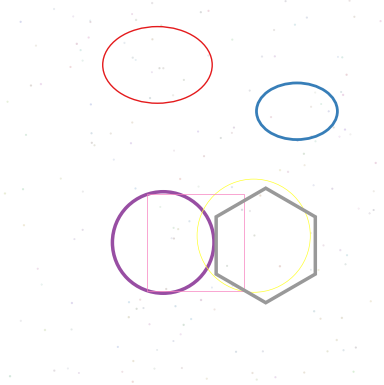[{"shape": "oval", "thickness": 1, "radius": 0.71, "center": [0.409, 0.831]}, {"shape": "oval", "thickness": 2, "radius": 0.53, "center": [0.771, 0.711]}, {"shape": "circle", "thickness": 2.5, "radius": 0.66, "center": [0.424, 0.37]}, {"shape": "circle", "thickness": 0.5, "radius": 0.74, "center": [0.659, 0.388]}, {"shape": "square", "thickness": 0.5, "radius": 0.63, "center": [0.507, 0.369]}, {"shape": "hexagon", "thickness": 2.5, "radius": 0.74, "center": [0.69, 0.362]}]